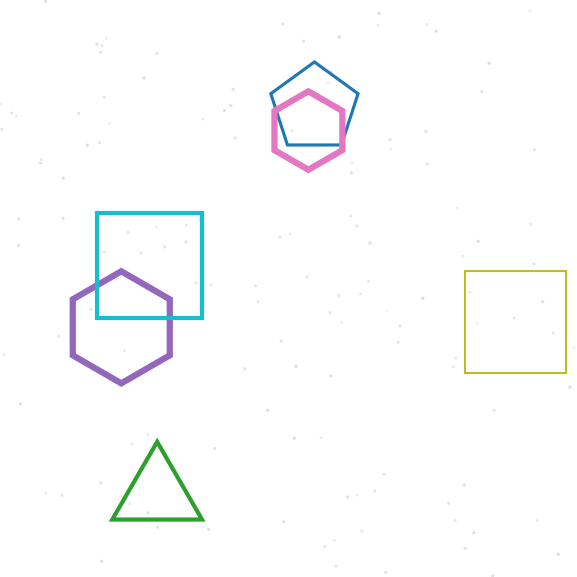[{"shape": "pentagon", "thickness": 1.5, "radius": 0.4, "center": [0.544, 0.812]}, {"shape": "triangle", "thickness": 2, "radius": 0.45, "center": [0.272, 0.144]}, {"shape": "hexagon", "thickness": 3, "radius": 0.48, "center": [0.21, 0.432]}, {"shape": "hexagon", "thickness": 3, "radius": 0.34, "center": [0.534, 0.773]}, {"shape": "square", "thickness": 1, "radius": 0.44, "center": [0.893, 0.441]}, {"shape": "square", "thickness": 2, "radius": 0.46, "center": [0.259, 0.539]}]